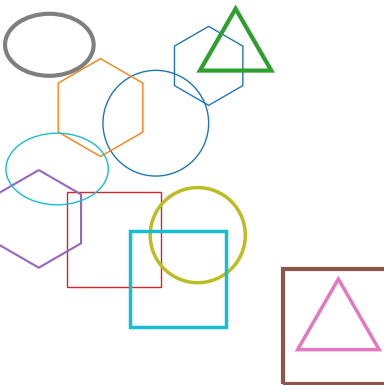[{"shape": "hexagon", "thickness": 1, "radius": 0.51, "center": [0.542, 0.829]}, {"shape": "circle", "thickness": 1, "radius": 0.69, "center": [0.405, 0.68]}, {"shape": "hexagon", "thickness": 1, "radius": 0.64, "center": [0.261, 0.721]}, {"shape": "triangle", "thickness": 3, "radius": 0.54, "center": [0.612, 0.87]}, {"shape": "square", "thickness": 1, "radius": 0.61, "center": [0.296, 0.378]}, {"shape": "hexagon", "thickness": 1.5, "radius": 0.63, "center": [0.101, 0.432]}, {"shape": "square", "thickness": 3, "radius": 0.74, "center": [0.884, 0.152]}, {"shape": "triangle", "thickness": 2.5, "radius": 0.61, "center": [0.879, 0.153]}, {"shape": "oval", "thickness": 3, "radius": 0.58, "center": [0.128, 0.884]}, {"shape": "circle", "thickness": 2.5, "radius": 0.62, "center": [0.514, 0.389]}, {"shape": "oval", "thickness": 1, "radius": 0.66, "center": [0.148, 0.561]}, {"shape": "square", "thickness": 2.5, "radius": 0.62, "center": [0.462, 0.274]}]